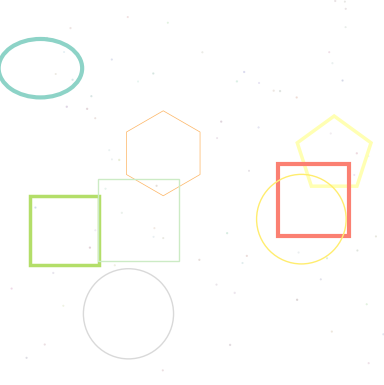[{"shape": "oval", "thickness": 3, "radius": 0.54, "center": [0.105, 0.823]}, {"shape": "pentagon", "thickness": 2.5, "radius": 0.5, "center": [0.868, 0.598]}, {"shape": "square", "thickness": 3, "radius": 0.46, "center": [0.814, 0.481]}, {"shape": "hexagon", "thickness": 0.5, "radius": 0.55, "center": [0.424, 0.602]}, {"shape": "square", "thickness": 2.5, "radius": 0.45, "center": [0.166, 0.402]}, {"shape": "circle", "thickness": 1, "radius": 0.59, "center": [0.334, 0.185]}, {"shape": "square", "thickness": 1, "radius": 0.53, "center": [0.36, 0.428]}, {"shape": "circle", "thickness": 1, "radius": 0.58, "center": [0.783, 0.431]}]